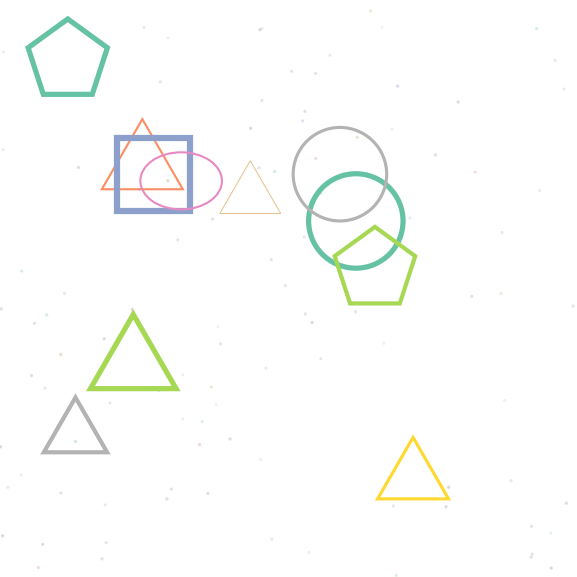[{"shape": "pentagon", "thickness": 2.5, "radius": 0.36, "center": [0.117, 0.894]}, {"shape": "circle", "thickness": 2.5, "radius": 0.41, "center": [0.616, 0.617]}, {"shape": "triangle", "thickness": 1, "radius": 0.4, "center": [0.246, 0.712]}, {"shape": "square", "thickness": 3, "radius": 0.31, "center": [0.266, 0.697]}, {"shape": "oval", "thickness": 1, "radius": 0.35, "center": [0.314, 0.686]}, {"shape": "pentagon", "thickness": 2, "radius": 0.37, "center": [0.649, 0.533]}, {"shape": "triangle", "thickness": 2.5, "radius": 0.43, "center": [0.231, 0.369]}, {"shape": "triangle", "thickness": 1.5, "radius": 0.35, "center": [0.715, 0.171]}, {"shape": "triangle", "thickness": 0.5, "radius": 0.3, "center": [0.433, 0.66]}, {"shape": "circle", "thickness": 1.5, "radius": 0.4, "center": [0.589, 0.697]}, {"shape": "triangle", "thickness": 2, "radius": 0.32, "center": [0.131, 0.248]}]